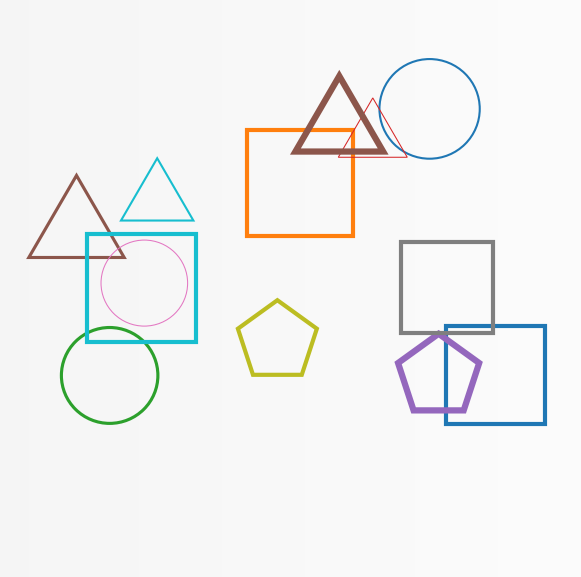[{"shape": "square", "thickness": 2, "radius": 0.42, "center": [0.852, 0.35]}, {"shape": "circle", "thickness": 1, "radius": 0.43, "center": [0.739, 0.811]}, {"shape": "square", "thickness": 2, "radius": 0.46, "center": [0.516, 0.682]}, {"shape": "circle", "thickness": 1.5, "radius": 0.42, "center": [0.189, 0.349]}, {"shape": "triangle", "thickness": 0.5, "radius": 0.34, "center": [0.641, 0.761]}, {"shape": "pentagon", "thickness": 3, "radius": 0.37, "center": [0.755, 0.348]}, {"shape": "triangle", "thickness": 3, "radius": 0.44, "center": [0.584, 0.78]}, {"shape": "triangle", "thickness": 1.5, "radius": 0.47, "center": [0.132, 0.601]}, {"shape": "circle", "thickness": 0.5, "radius": 0.37, "center": [0.248, 0.509]}, {"shape": "square", "thickness": 2, "radius": 0.39, "center": [0.769, 0.501]}, {"shape": "pentagon", "thickness": 2, "radius": 0.36, "center": [0.477, 0.408]}, {"shape": "square", "thickness": 2, "radius": 0.47, "center": [0.243, 0.501]}, {"shape": "triangle", "thickness": 1, "radius": 0.36, "center": [0.27, 0.653]}]